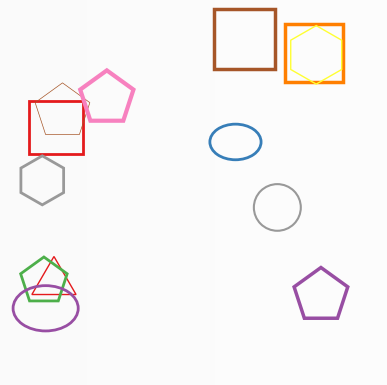[{"shape": "triangle", "thickness": 1, "radius": 0.33, "center": [0.139, 0.268]}, {"shape": "square", "thickness": 2, "radius": 0.34, "center": [0.144, 0.669]}, {"shape": "oval", "thickness": 2, "radius": 0.33, "center": [0.608, 0.631]}, {"shape": "pentagon", "thickness": 2, "radius": 0.32, "center": [0.113, 0.269]}, {"shape": "pentagon", "thickness": 2.5, "radius": 0.36, "center": [0.828, 0.232]}, {"shape": "oval", "thickness": 2, "radius": 0.42, "center": [0.118, 0.199]}, {"shape": "square", "thickness": 2.5, "radius": 0.38, "center": [0.81, 0.862]}, {"shape": "hexagon", "thickness": 1, "radius": 0.38, "center": [0.816, 0.858]}, {"shape": "square", "thickness": 2.5, "radius": 0.39, "center": [0.631, 0.9]}, {"shape": "pentagon", "thickness": 0.5, "radius": 0.37, "center": [0.161, 0.711]}, {"shape": "pentagon", "thickness": 3, "radius": 0.36, "center": [0.276, 0.745]}, {"shape": "circle", "thickness": 1.5, "radius": 0.3, "center": [0.716, 0.461]}, {"shape": "hexagon", "thickness": 2, "radius": 0.32, "center": [0.109, 0.532]}]